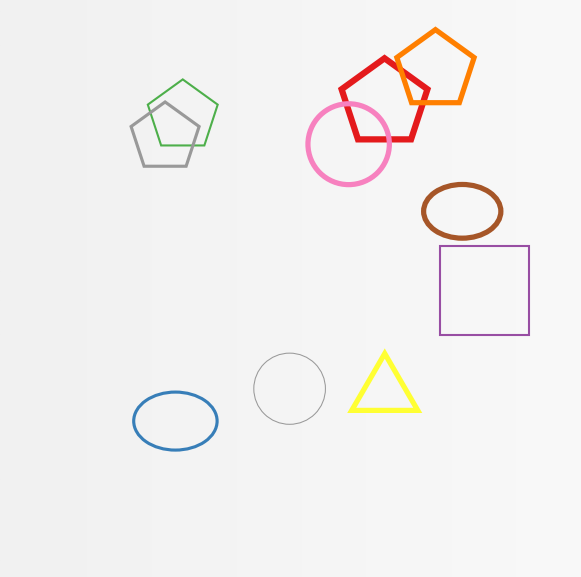[{"shape": "pentagon", "thickness": 3, "radius": 0.39, "center": [0.662, 0.821]}, {"shape": "oval", "thickness": 1.5, "radius": 0.36, "center": [0.302, 0.27]}, {"shape": "pentagon", "thickness": 1, "radius": 0.32, "center": [0.314, 0.798]}, {"shape": "square", "thickness": 1, "radius": 0.38, "center": [0.833, 0.496]}, {"shape": "pentagon", "thickness": 2.5, "radius": 0.35, "center": [0.749, 0.878]}, {"shape": "triangle", "thickness": 2.5, "radius": 0.33, "center": [0.662, 0.321]}, {"shape": "oval", "thickness": 2.5, "radius": 0.33, "center": [0.795, 0.633]}, {"shape": "circle", "thickness": 2.5, "radius": 0.35, "center": [0.6, 0.749]}, {"shape": "circle", "thickness": 0.5, "radius": 0.31, "center": [0.498, 0.326]}, {"shape": "pentagon", "thickness": 1.5, "radius": 0.31, "center": [0.284, 0.761]}]